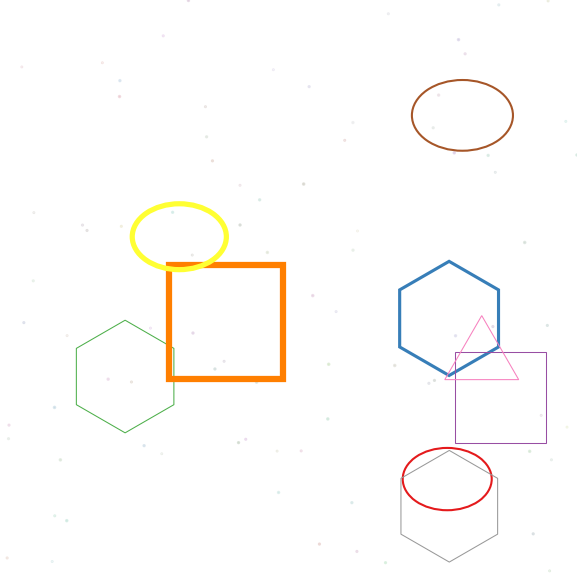[{"shape": "oval", "thickness": 1, "radius": 0.39, "center": [0.774, 0.17]}, {"shape": "hexagon", "thickness": 1.5, "radius": 0.49, "center": [0.778, 0.448]}, {"shape": "hexagon", "thickness": 0.5, "radius": 0.49, "center": [0.217, 0.347]}, {"shape": "square", "thickness": 0.5, "radius": 0.39, "center": [0.867, 0.311]}, {"shape": "square", "thickness": 3, "radius": 0.49, "center": [0.391, 0.442]}, {"shape": "oval", "thickness": 2.5, "radius": 0.41, "center": [0.31, 0.589]}, {"shape": "oval", "thickness": 1, "radius": 0.44, "center": [0.801, 0.799]}, {"shape": "triangle", "thickness": 0.5, "radius": 0.37, "center": [0.834, 0.379]}, {"shape": "hexagon", "thickness": 0.5, "radius": 0.48, "center": [0.778, 0.123]}]